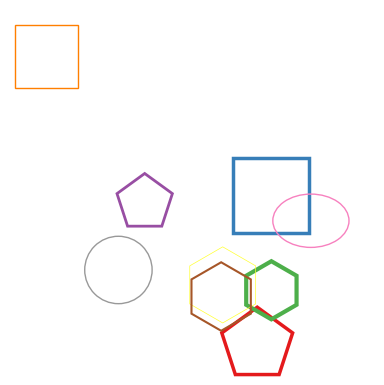[{"shape": "pentagon", "thickness": 2.5, "radius": 0.48, "center": [0.668, 0.105]}, {"shape": "square", "thickness": 2.5, "radius": 0.49, "center": [0.704, 0.492]}, {"shape": "hexagon", "thickness": 3, "radius": 0.38, "center": [0.705, 0.246]}, {"shape": "pentagon", "thickness": 2, "radius": 0.38, "center": [0.376, 0.474]}, {"shape": "square", "thickness": 1, "radius": 0.41, "center": [0.121, 0.854]}, {"shape": "hexagon", "thickness": 0.5, "radius": 0.49, "center": [0.578, 0.26]}, {"shape": "hexagon", "thickness": 1.5, "radius": 0.44, "center": [0.574, 0.23]}, {"shape": "oval", "thickness": 1, "radius": 0.49, "center": [0.808, 0.427]}, {"shape": "circle", "thickness": 1, "radius": 0.44, "center": [0.308, 0.299]}]